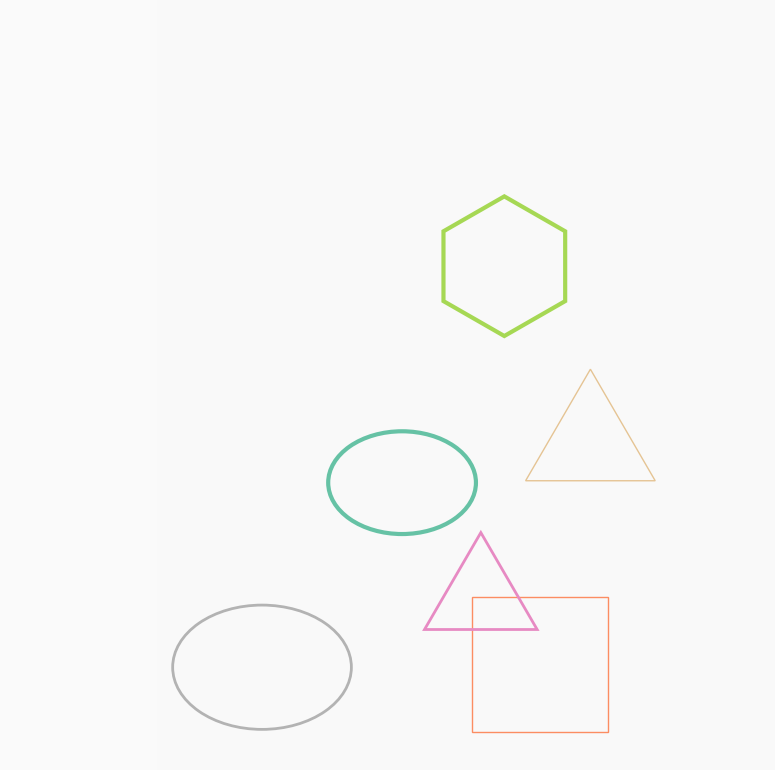[{"shape": "oval", "thickness": 1.5, "radius": 0.48, "center": [0.519, 0.373]}, {"shape": "square", "thickness": 0.5, "radius": 0.44, "center": [0.697, 0.137]}, {"shape": "triangle", "thickness": 1, "radius": 0.42, "center": [0.62, 0.224]}, {"shape": "hexagon", "thickness": 1.5, "radius": 0.45, "center": [0.651, 0.654]}, {"shape": "triangle", "thickness": 0.5, "radius": 0.48, "center": [0.762, 0.424]}, {"shape": "oval", "thickness": 1, "radius": 0.58, "center": [0.338, 0.133]}]